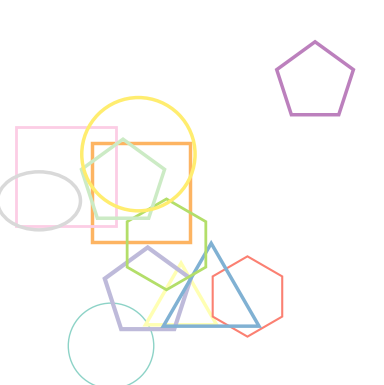[{"shape": "circle", "thickness": 1, "radius": 0.56, "center": [0.288, 0.102]}, {"shape": "triangle", "thickness": 2.5, "radius": 0.53, "center": [0.47, 0.21]}, {"shape": "pentagon", "thickness": 3, "radius": 0.59, "center": [0.384, 0.24]}, {"shape": "hexagon", "thickness": 1.5, "radius": 0.52, "center": [0.643, 0.23]}, {"shape": "triangle", "thickness": 2.5, "radius": 0.72, "center": [0.549, 0.225]}, {"shape": "square", "thickness": 2.5, "radius": 0.64, "center": [0.366, 0.501]}, {"shape": "hexagon", "thickness": 2, "radius": 0.59, "center": [0.432, 0.365]}, {"shape": "square", "thickness": 2, "radius": 0.64, "center": [0.171, 0.542]}, {"shape": "oval", "thickness": 2.5, "radius": 0.54, "center": [0.101, 0.478]}, {"shape": "pentagon", "thickness": 2.5, "radius": 0.52, "center": [0.818, 0.787]}, {"shape": "pentagon", "thickness": 2.5, "radius": 0.57, "center": [0.32, 0.525]}, {"shape": "circle", "thickness": 2.5, "radius": 0.74, "center": [0.36, 0.599]}]